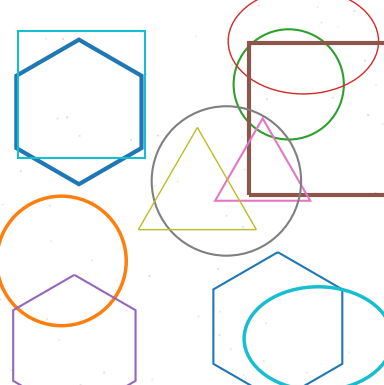[{"shape": "hexagon", "thickness": 3, "radius": 0.94, "center": [0.205, 0.709]}, {"shape": "hexagon", "thickness": 1.5, "radius": 0.97, "center": [0.722, 0.152]}, {"shape": "circle", "thickness": 2.5, "radius": 0.84, "center": [0.16, 0.322]}, {"shape": "circle", "thickness": 1.5, "radius": 0.72, "center": [0.75, 0.781]}, {"shape": "oval", "thickness": 1, "radius": 0.98, "center": [0.788, 0.893]}, {"shape": "hexagon", "thickness": 1.5, "radius": 0.92, "center": [0.193, 0.103]}, {"shape": "square", "thickness": 3, "radius": 0.99, "center": [0.844, 0.692]}, {"shape": "triangle", "thickness": 1.5, "radius": 0.71, "center": [0.682, 0.55]}, {"shape": "circle", "thickness": 1.5, "radius": 0.97, "center": [0.588, 0.53]}, {"shape": "triangle", "thickness": 1, "radius": 0.88, "center": [0.513, 0.492]}, {"shape": "square", "thickness": 1.5, "radius": 0.83, "center": [0.211, 0.754]}, {"shape": "oval", "thickness": 2.5, "radius": 0.96, "center": [0.827, 0.12]}]